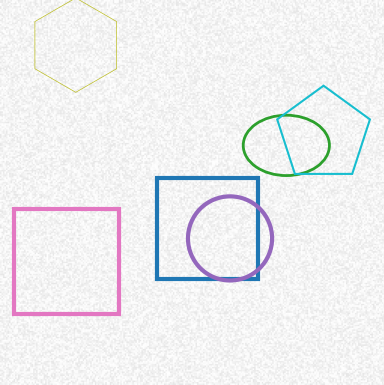[{"shape": "square", "thickness": 3, "radius": 0.66, "center": [0.539, 0.406]}, {"shape": "oval", "thickness": 2, "radius": 0.56, "center": [0.744, 0.622]}, {"shape": "circle", "thickness": 3, "radius": 0.55, "center": [0.597, 0.381]}, {"shape": "square", "thickness": 3, "radius": 0.68, "center": [0.172, 0.32]}, {"shape": "hexagon", "thickness": 0.5, "radius": 0.61, "center": [0.197, 0.883]}, {"shape": "pentagon", "thickness": 1.5, "radius": 0.63, "center": [0.84, 0.651]}]